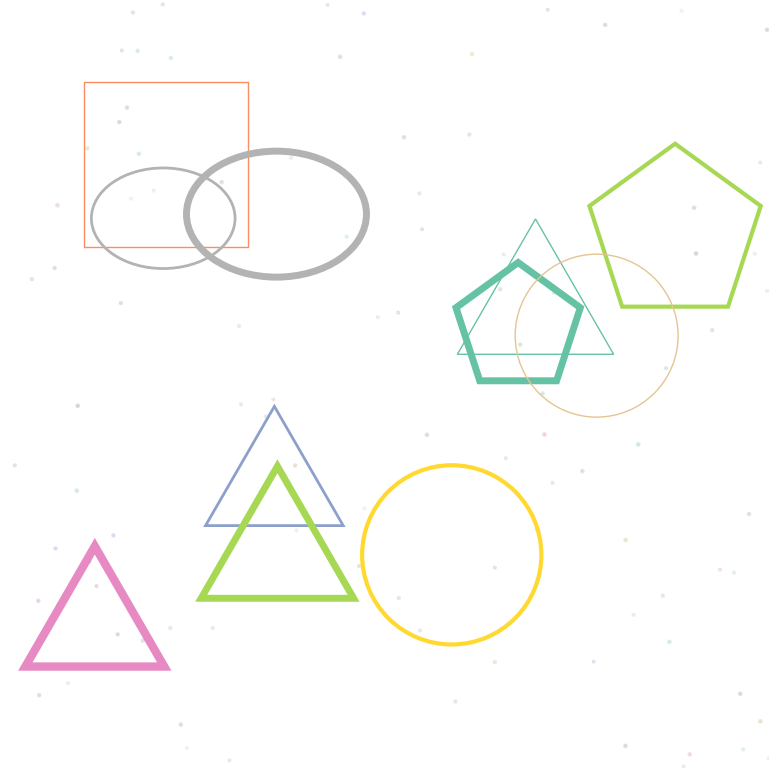[{"shape": "triangle", "thickness": 0.5, "radius": 0.59, "center": [0.695, 0.598]}, {"shape": "pentagon", "thickness": 2.5, "radius": 0.42, "center": [0.673, 0.574]}, {"shape": "square", "thickness": 0.5, "radius": 0.53, "center": [0.216, 0.786]}, {"shape": "triangle", "thickness": 1, "radius": 0.52, "center": [0.356, 0.369]}, {"shape": "triangle", "thickness": 3, "radius": 0.52, "center": [0.123, 0.186]}, {"shape": "pentagon", "thickness": 1.5, "radius": 0.58, "center": [0.877, 0.696]}, {"shape": "triangle", "thickness": 2.5, "radius": 0.57, "center": [0.36, 0.28]}, {"shape": "circle", "thickness": 1.5, "radius": 0.58, "center": [0.587, 0.279]}, {"shape": "circle", "thickness": 0.5, "radius": 0.53, "center": [0.775, 0.564]}, {"shape": "oval", "thickness": 2.5, "radius": 0.58, "center": [0.359, 0.722]}, {"shape": "oval", "thickness": 1, "radius": 0.47, "center": [0.212, 0.717]}]